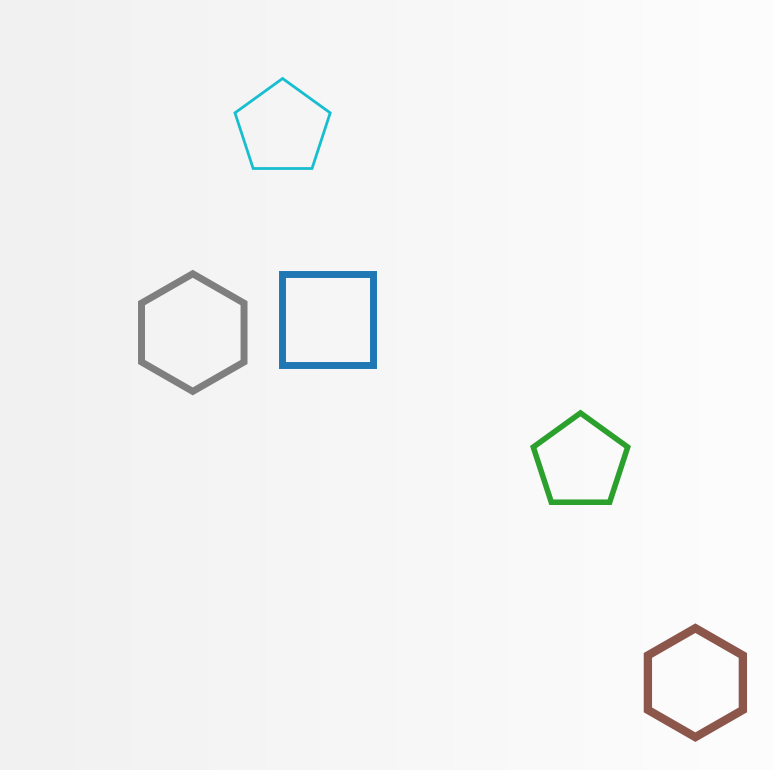[{"shape": "square", "thickness": 2.5, "radius": 0.29, "center": [0.422, 0.585]}, {"shape": "pentagon", "thickness": 2, "radius": 0.32, "center": [0.749, 0.4]}, {"shape": "hexagon", "thickness": 3, "radius": 0.35, "center": [0.897, 0.113]}, {"shape": "hexagon", "thickness": 2.5, "radius": 0.38, "center": [0.249, 0.568]}, {"shape": "pentagon", "thickness": 1, "radius": 0.32, "center": [0.365, 0.833]}]